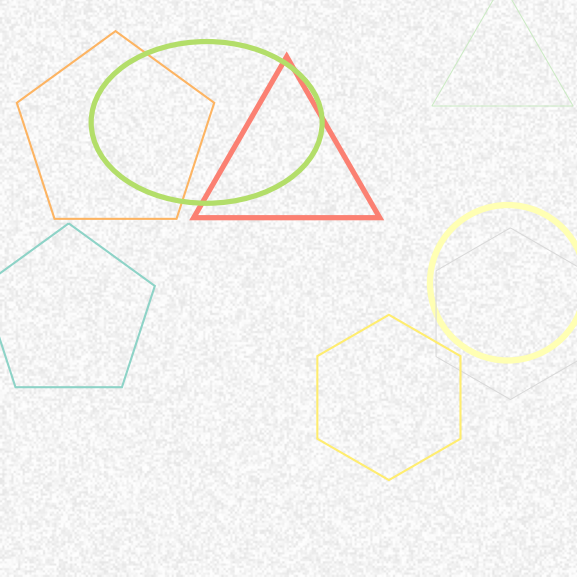[{"shape": "pentagon", "thickness": 1, "radius": 0.78, "center": [0.119, 0.456]}, {"shape": "circle", "thickness": 3, "radius": 0.67, "center": [0.879, 0.51]}, {"shape": "triangle", "thickness": 2.5, "radius": 0.93, "center": [0.496, 0.715]}, {"shape": "pentagon", "thickness": 1, "radius": 0.9, "center": [0.2, 0.766]}, {"shape": "oval", "thickness": 2.5, "radius": 1.0, "center": [0.358, 0.787]}, {"shape": "hexagon", "thickness": 0.5, "radius": 0.74, "center": [0.884, 0.456]}, {"shape": "triangle", "thickness": 0.5, "radius": 0.71, "center": [0.87, 0.886]}, {"shape": "hexagon", "thickness": 1, "radius": 0.72, "center": [0.673, 0.311]}]